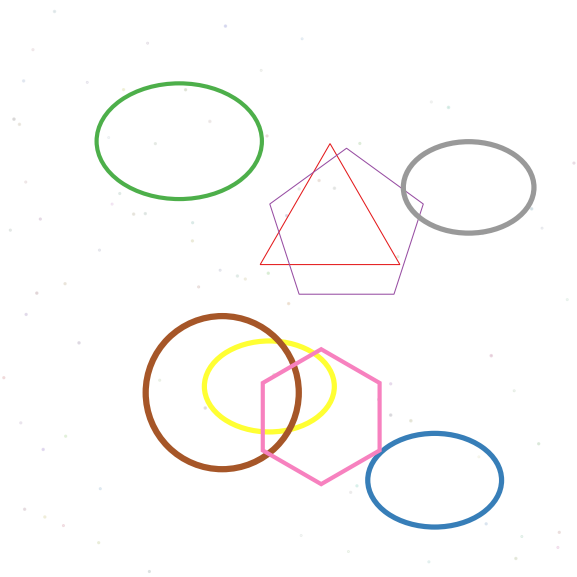[{"shape": "triangle", "thickness": 0.5, "radius": 0.7, "center": [0.571, 0.611]}, {"shape": "oval", "thickness": 2.5, "radius": 0.58, "center": [0.753, 0.168]}, {"shape": "oval", "thickness": 2, "radius": 0.72, "center": [0.31, 0.755]}, {"shape": "pentagon", "thickness": 0.5, "radius": 0.7, "center": [0.6, 0.603]}, {"shape": "oval", "thickness": 2.5, "radius": 0.56, "center": [0.466, 0.33]}, {"shape": "circle", "thickness": 3, "radius": 0.66, "center": [0.385, 0.319]}, {"shape": "hexagon", "thickness": 2, "radius": 0.58, "center": [0.556, 0.278]}, {"shape": "oval", "thickness": 2.5, "radius": 0.57, "center": [0.812, 0.675]}]